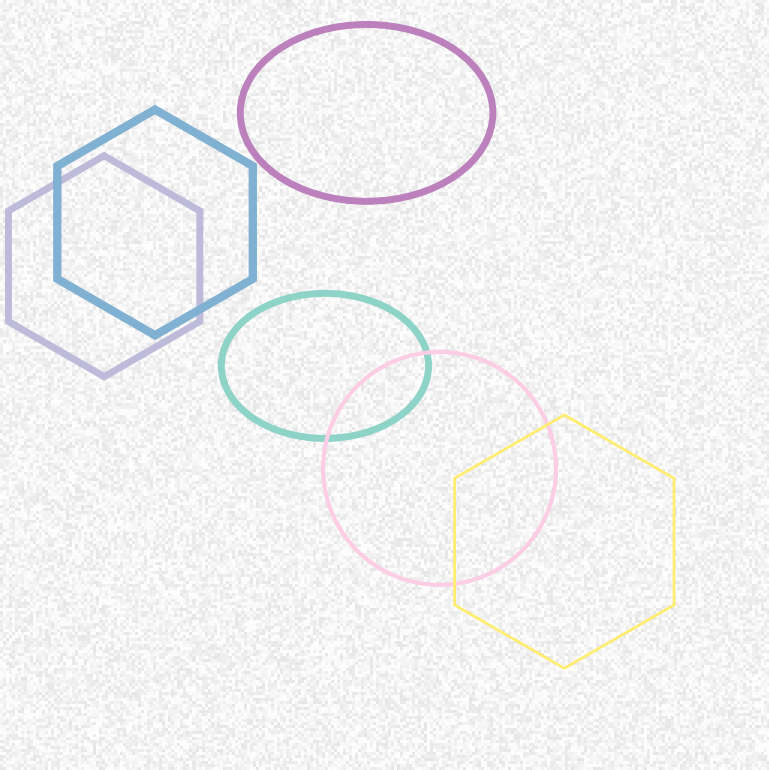[{"shape": "oval", "thickness": 2.5, "radius": 0.67, "center": [0.422, 0.525]}, {"shape": "hexagon", "thickness": 2.5, "radius": 0.72, "center": [0.135, 0.654]}, {"shape": "hexagon", "thickness": 3, "radius": 0.73, "center": [0.201, 0.711]}, {"shape": "circle", "thickness": 1.5, "radius": 0.76, "center": [0.571, 0.392]}, {"shape": "oval", "thickness": 2.5, "radius": 0.82, "center": [0.476, 0.853]}, {"shape": "hexagon", "thickness": 1, "radius": 0.82, "center": [0.733, 0.297]}]